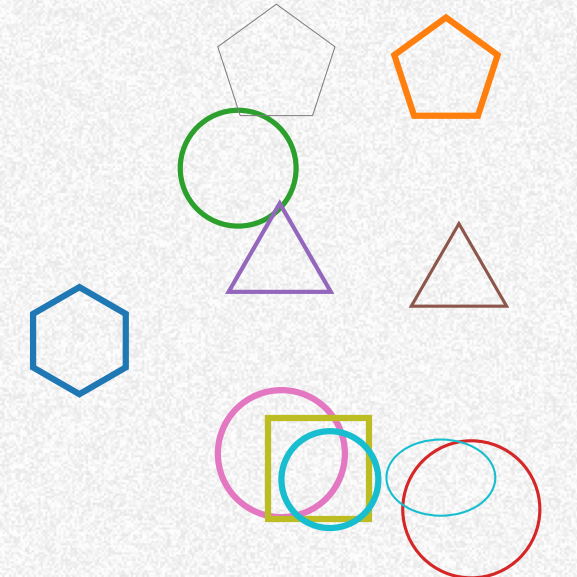[{"shape": "hexagon", "thickness": 3, "radius": 0.46, "center": [0.138, 0.409]}, {"shape": "pentagon", "thickness": 3, "radius": 0.47, "center": [0.772, 0.875]}, {"shape": "circle", "thickness": 2.5, "radius": 0.5, "center": [0.412, 0.708]}, {"shape": "circle", "thickness": 1.5, "radius": 0.59, "center": [0.816, 0.117]}, {"shape": "triangle", "thickness": 2, "radius": 0.51, "center": [0.484, 0.545]}, {"shape": "triangle", "thickness": 1.5, "radius": 0.48, "center": [0.795, 0.517]}, {"shape": "circle", "thickness": 3, "radius": 0.55, "center": [0.487, 0.214]}, {"shape": "pentagon", "thickness": 0.5, "radius": 0.53, "center": [0.479, 0.885]}, {"shape": "square", "thickness": 3, "radius": 0.44, "center": [0.551, 0.188]}, {"shape": "circle", "thickness": 3, "radius": 0.42, "center": [0.571, 0.169]}, {"shape": "oval", "thickness": 1, "radius": 0.47, "center": [0.763, 0.172]}]